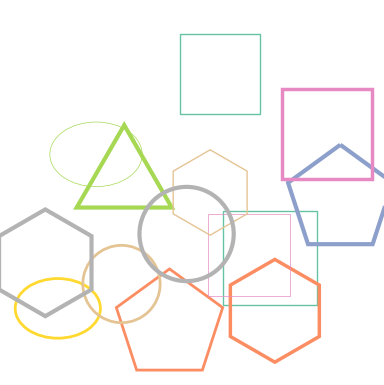[{"shape": "square", "thickness": 1, "radius": 0.61, "center": [0.7, 0.331]}, {"shape": "square", "thickness": 1, "radius": 0.52, "center": [0.571, 0.807]}, {"shape": "pentagon", "thickness": 2, "radius": 0.73, "center": [0.44, 0.156]}, {"shape": "hexagon", "thickness": 2.5, "radius": 0.67, "center": [0.714, 0.193]}, {"shape": "pentagon", "thickness": 3, "radius": 0.71, "center": [0.884, 0.481]}, {"shape": "square", "thickness": 2.5, "radius": 0.58, "center": [0.85, 0.652]}, {"shape": "square", "thickness": 0.5, "radius": 0.53, "center": [0.648, 0.337]}, {"shape": "oval", "thickness": 0.5, "radius": 0.6, "center": [0.249, 0.599]}, {"shape": "triangle", "thickness": 3, "radius": 0.71, "center": [0.323, 0.532]}, {"shape": "oval", "thickness": 2, "radius": 0.55, "center": [0.15, 0.199]}, {"shape": "circle", "thickness": 2, "radius": 0.5, "center": [0.316, 0.262]}, {"shape": "hexagon", "thickness": 1, "radius": 0.55, "center": [0.546, 0.5]}, {"shape": "circle", "thickness": 3, "radius": 0.61, "center": [0.485, 0.392]}, {"shape": "hexagon", "thickness": 3, "radius": 0.69, "center": [0.118, 0.317]}]